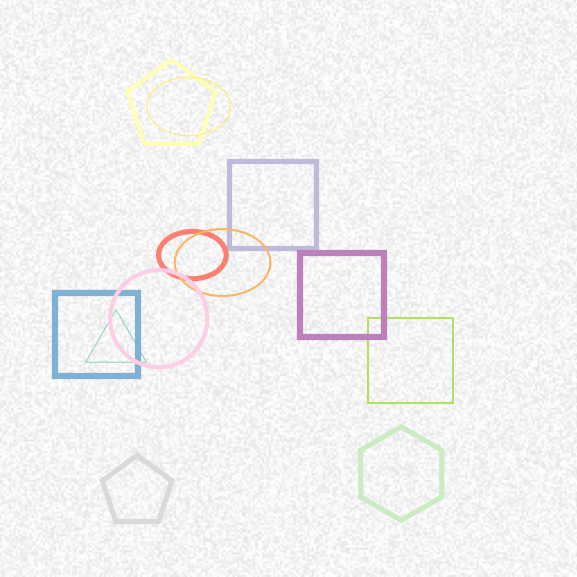[{"shape": "triangle", "thickness": 0.5, "radius": 0.3, "center": [0.201, 0.402]}, {"shape": "pentagon", "thickness": 2, "radius": 0.4, "center": [0.297, 0.815]}, {"shape": "square", "thickness": 2.5, "radius": 0.38, "center": [0.472, 0.645]}, {"shape": "oval", "thickness": 2.5, "radius": 0.29, "center": [0.333, 0.557]}, {"shape": "square", "thickness": 3, "radius": 0.36, "center": [0.168, 0.419]}, {"shape": "oval", "thickness": 1, "radius": 0.41, "center": [0.385, 0.544]}, {"shape": "square", "thickness": 1, "radius": 0.37, "center": [0.711, 0.375]}, {"shape": "circle", "thickness": 2, "radius": 0.42, "center": [0.275, 0.447]}, {"shape": "pentagon", "thickness": 2.5, "radius": 0.32, "center": [0.237, 0.147]}, {"shape": "square", "thickness": 3, "radius": 0.36, "center": [0.592, 0.488]}, {"shape": "hexagon", "thickness": 2.5, "radius": 0.41, "center": [0.695, 0.179]}, {"shape": "oval", "thickness": 0.5, "radius": 0.36, "center": [0.327, 0.815]}]